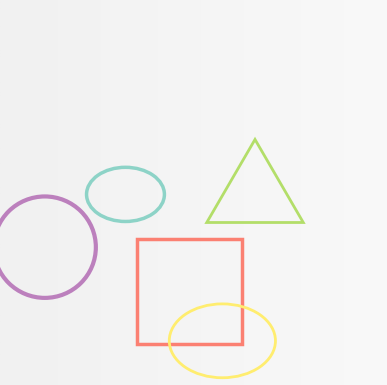[{"shape": "oval", "thickness": 2.5, "radius": 0.5, "center": [0.324, 0.495]}, {"shape": "square", "thickness": 2.5, "radius": 0.68, "center": [0.489, 0.243]}, {"shape": "triangle", "thickness": 2, "radius": 0.72, "center": [0.658, 0.494]}, {"shape": "circle", "thickness": 3, "radius": 0.66, "center": [0.116, 0.358]}, {"shape": "oval", "thickness": 2, "radius": 0.69, "center": [0.574, 0.115]}]